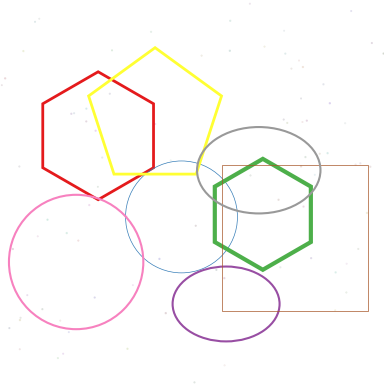[{"shape": "hexagon", "thickness": 2, "radius": 0.83, "center": [0.255, 0.647]}, {"shape": "circle", "thickness": 0.5, "radius": 0.73, "center": [0.471, 0.437]}, {"shape": "hexagon", "thickness": 3, "radius": 0.72, "center": [0.683, 0.443]}, {"shape": "oval", "thickness": 1.5, "radius": 0.69, "center": [0.587, 0.21]}, {"shape": "pentagon", "thickness": 2, "radius": 0.91, "center": [0.403, 0.695]}, {"shape": "square", "thickness": 0.5, "radius": 0.95, "center": [0.766, 0.381]}, {"shape": "circle", "thickness": 1.5, "radius": 0.87, "center": [0.198, 0.32]}, {"shape": "oval", "thickness": 1.5, "radius": 0.8, "center": [0.672, 0.558]}]